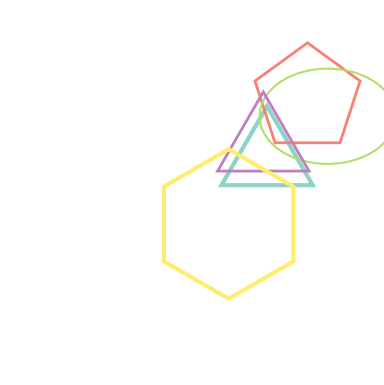[{"shape": "triangle", "thickness": 3, "radius": 0.68, "center": [0.694, 0.587]}, {"shape": "pentagon", "thickness": 2, "radius": 0.72, "center": [0.799, 0.745]}, {"shape": "oval", "thickness": 1.5, "radius": 0.88, "center": [0.851, 0.698]}, {"shape": "triangle", "thickness": 2, "radius": 0.69, "center": [0.684, 0.624]}, {"shape": "hexagon", "thickness": 3, "radius": 0.97, "center": [0.594, 0.418]}]